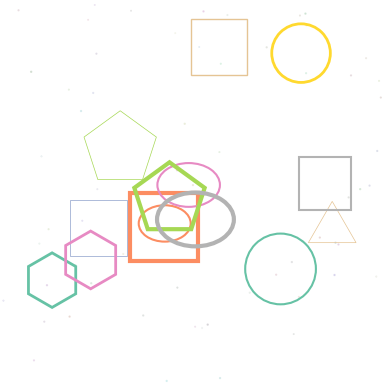[{"shape": "hexagon", "thickness": 2, "radius": 0.35, "center": [0.135, 0.272]}, {"shape": "circle", "thickness": 1.5, "radius": 0.46, "center": [0.729, 0.301]}, {"shape": "square", "thickness": 3, "radius": 0.44, "center": [0.427, 0.41]}, {"shape": "oval", "thickness": 1.5, "radius": 0.34, "center": [0.428, 0.42]}, {"shape": "square", "thickness": 0.5, "radius": 0.37, "center": [0.256, 0.407]}, {"shape": "hexagon", "thickness": 2, "radius": 0.37, "center": [0.235, 0.325]}, {"shape": "oval", "thickness": 1.5, "radius": 0.41, "center": [0.49, 0.52]}, {"shape": "pentagon", "thickness": 3, "radius": 0.48, "center": [0.44, 0.482]}, {"shape": "pentagon", "thickness": 0.5, "radius": 0.49, "center": [0.312, 0.613]}, {"shape": "circle", "thickness": 2, "radius": 0.38, "center": [0.782, 0.862]}, {"shape": "triangle", "thickness": 0.5, "radius": 0.36, "center": [0.863, 0.405]}, {"shape": "square", "thickness": 1, "radius": 0.36, "center": [0.57, 0.878]}, {"shape": "oval", "thickness": 3, "radius": 0.5, "center": [0.508, 0.43]}, {"shape": "square", "thickness": 1.5, "radius": 0.34, "center": [0.845, 0.523]}]